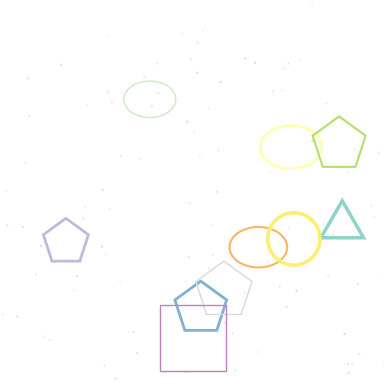[{"shape": "triangle", "thickness": 2.5, "radius": 0.32, "center": [0.889, 0.414]}, {"shape": "oval", "thickness": 2, "radius": 0.4, "center": [0.756, 0.618]}, {"shape": "pentagon", "thickness": 2, "radius": 0.31, "center": [0.171, 0.371]}, {"shape": "pentagon", "thickness": 2, "radius": 0.35, "center": [0.522, 0.199]}, {"shape": "oval", "thickness": 1.5, "radius": 0.37, "center": [0.671, 0.358]}, {"shape": "pentagon", "thickness": 1.5, "radius": 0.36, "center": [0.881, 0.625]}, {"shape": "pentagon", "thickness": 1, "radius": 0.38, "center": [0.582, 0.245]}, {"shape": "square", "thickness": 1, "radius": 0.43, "center": [0.501, 0.122]}, {"shape": "oval", "thickness": 1, "radius": 0.34, "center": [0.389, 0.742]}, {"shape": "circle", "thickness": 2.5, "radius": 0.34, "center": [0.763, 0.379]}]